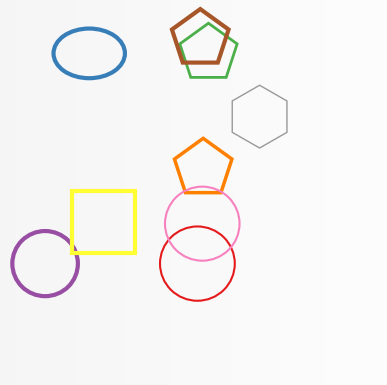[{"shape": "circle", "thickness": 1.5, "radius": 0.48, "center": [0.509, 0.315]}, {"shape": "oval", "thickness": 3, "radius": 0.46, "center": [0.23, 0.861]}, {"shape": "pentagon", "thickness": 2, "radius": 0.39, "center": [0.538, 0.862]}, {"shape": "circle", "thickness": 3, "radius": 0.42, "center": [0.116, 0.315]}, {"shape": "pentagon", "thickness": 2.5, "radius": 0.39, "center": [0.524, 0.563]}, {"shape": "square", "thickness": 3, "radius": 0.41, "center": [0.267, 0.423]}, {"shape": "pentagon", "thickness": 3, "radius": 0.38, "center": [0.517, 0.9]}, {"shape": "circle", "thickness": 1.5, "radius": 0.48, "center": [0.522, 0.419]}, {"shape": "hexagon", "thickness": 1, "radius": 0.41, "center": [0.67, 0.697]}]